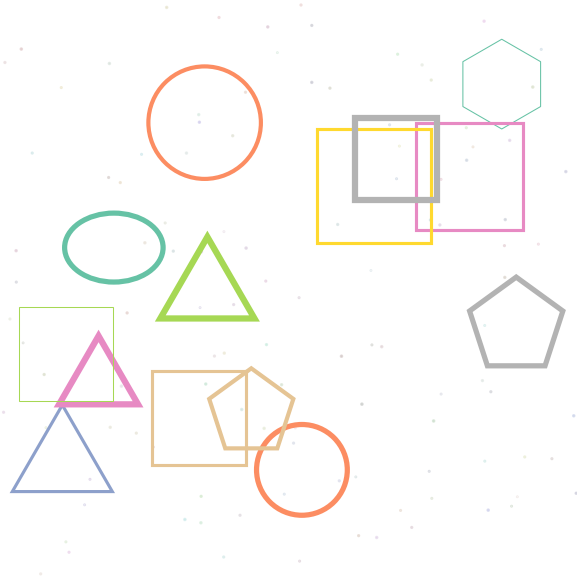[{"shape": "oval", "thickness": 2.5, "radius": 0.43, "center": [0.197, 0.57]}, {"shape": "hexagon", "thickness": 0.5, "radius": 0.39, "center": [0.869, 0.853]}, {"shape": "circle", "thickness": 2, "radius": 0.49, "center": [0.354, 0.787]}, {"shape": "circle", "thickness": 2.5, "radius": 0.39, "center": [0.523, 0.185]}, {"shape": "triangle", "thickness": 1.5, "radius": 0.5, "center": [0.108, 0.198]}, {"shape": "triangle", "thickness": 3, "radius": 0.39, "center": [0.171, 0.338]}, {"shape": "square", "thickness": 1.5, "radius": 0.46, "center": [0.813, 0.693]}, {"shape": "triangle", "thickness": 3, "radius": 0.47, "center": [0.359, 0.495]}, {"shape": "square", "thickness": 0.5, "radius": 0.41, "center": [0.114, 0.386]}, {"shape": "square", "thickness": 1.5, "radius": 0.49, "center": [0.648, 0.678]}, {"shape": "pentagon", "thickness": 2, "radius": 0.38, "center": [0.435, 0.285]}, {"shape": "square", "thickness": 1.5, "radius": 0.41, "center": [0.344, 0.275]}, {"shape": "pentagon", "thickness": 2.5, "radius": 0.42, "center": [0.894, 0.434]}, {"shape": "square", "thickness": 3, "radius": 0.36, "center": [0.686, 0.724]}]